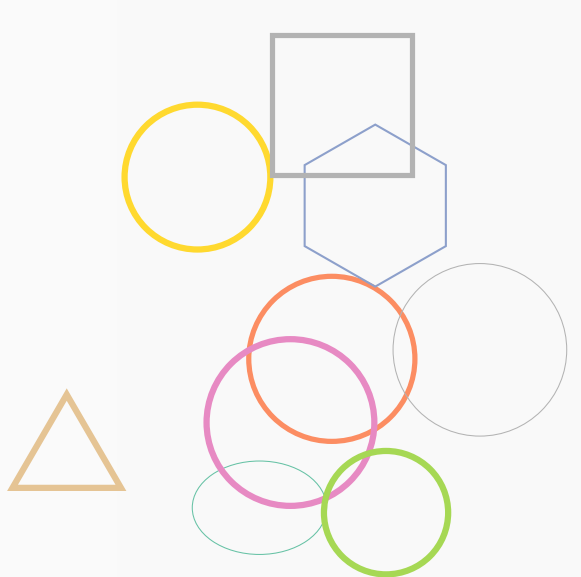[{"shape": "oval", "thickness": 0.5, "radius": 0.58, "center": [0.446, 0.12]}, {"shape": "circle", "thickness": 2.5, "radius": 0.71, "center": [0.571, 0.378]}, {"shape": "hexagon", "thickness": 1, "radius": 0.7, "center": [0.646, 0.643]}, {"shape": "circle", "thickness": 3, "radius": 0.72, "center": [0.5, 0.267]}, {"shape": "circle", "thickness": 3, "radius": 0.53, "center": [0.664, 0.111]}, {"shape": "circle", "thickness": 3, "radius": 0.63, "center": [0.34, 0.692]}, {"shape": "triangle", "thickness": 3, "radius": 0.54, "center": [0.115, 0.208]}, {"shape": "circle", "thickness": 0.5, "radius": 0.75, "center": [0.826, 0.393]}, {"shape": "square", "thickness": 2.5, "radius": 0.6, "center": [0.588, 0.817]}]